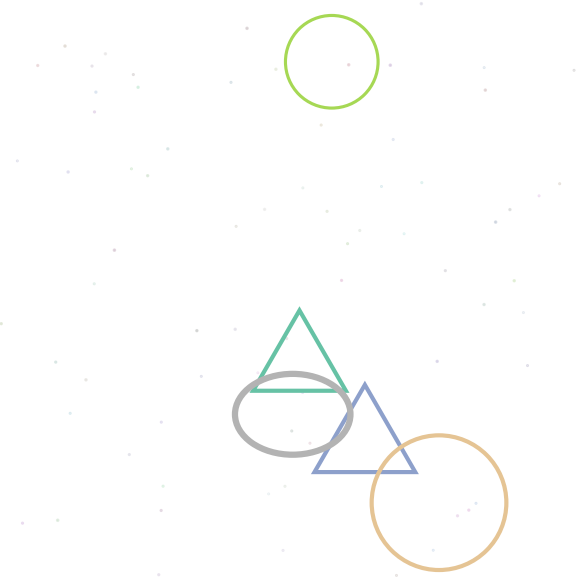[{"shape": "triangle", "thickness": 2, "radius": 0.46, "center": [0.519, 0.369]}, {"shape": "triangle", "thickness": 2, "radius": 0.5, "center": [0.632, 0.232]}, {"shape": "circle", "thickness": 1.5, "radius": 0.4, "center": [0.574, 0.892]}, {"shape": "circle", "thickness": 2, "radius": 0.58, "center": [0.76, 0.129]}, {"shape": "oval", "thickness": 3, "radius": 0.5, "center": [0.507, 0.282]}]